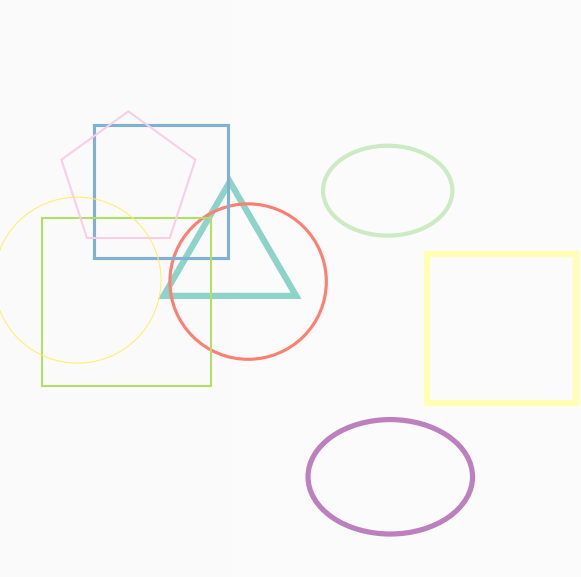[{"shape": "triangle", "thickness": 3, "radius": 0.66, "center": [0.395, 0.553]}, {"shape": "square", "thickness": 3, "radius": 0.64, "center": [0.863, 0.43]}, {"shape": "circle", "thickness": 1.5, "radius": 0.67, "center": [0.427, 0.512]}, {"shape": "square", "thickness": 1.5, "radius": 0.57, "center": [0.277, 0.668]}, {"shape": "square", "thickness": 1, "radius": 0.73, "center": [0.217, 0.476]}, {"shape": "pentagon", "thickness": 1, "radius": 0.61, "center": [0.221, 0.685]}, {"shape": "oval", "thickness": 2.5, "radius": 0.71, "center": [0.671, 0.174]}, {"shape": "oval", "thickness": 2, "radius": 0.56, "center": [0.667, 0.669]}, {"shape": "circle", "thickness": 0.5, "radius": 0.72, "center": [0.133, 0.514]}]